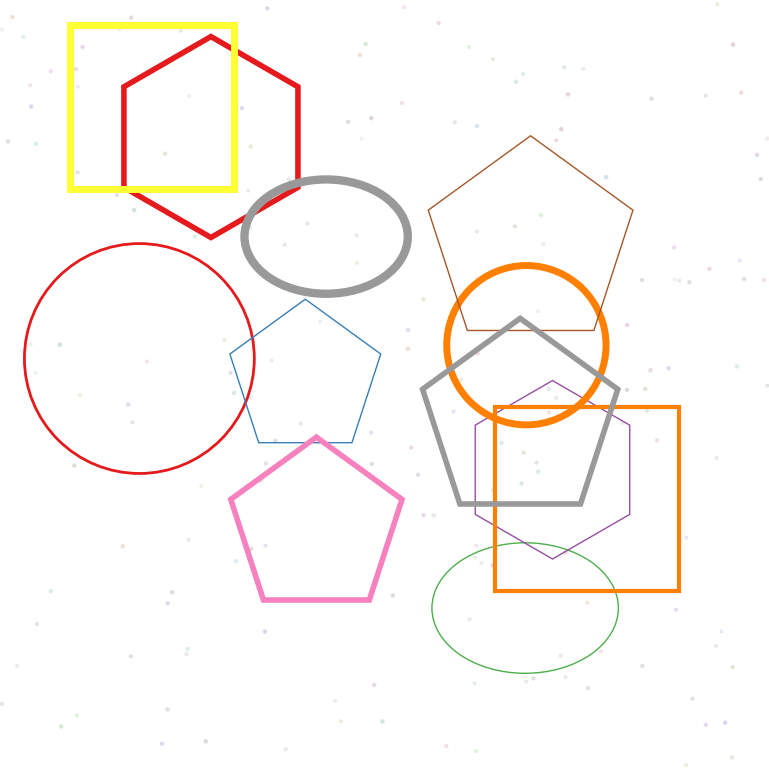[{"shape": "hexagon", "thickness": 2, "radius": 0.65, "center": [0.274, 0.822]}, {"shape": "circle", "thickness": 1, "radius": 0.75, "center": [0.181, 0.534]}, {"shape": "pentagon", "thickness": 0.5, "radius": 0.52, "center": [0.397, 0.508]}, {"shape": "oval", "thickness": 0.5, "radius": 0.61, "center": [0.682, 0.21]}, {"shape": "hexagon", "thickness": 0.5, "radius": 0.58, "center": [0.718, 0.39]}, {"shape": "circle", "thickness": 2.5, "radius": 0.52, "center": [0.684, 0.552]}, {"shape": "square", "thickness": 1.5, "radius": 0.6, "center": [0.763, 0.352]}, {"shape": "square", "thickness": 2.5, "radius": 0.53, "center": [0.198, 0.861]}, {"shape": "pentagon", "thickness": 0.5, "radius": 0.7, "center": [0.689, 0.684]}, {"shape": "pentagon", "thickness": 2, "radius": 0.58, "center": [0.411, 0.315]}, {"shape": "oval", "thickness": 3, "radius": 0.53, "center": [0.424, 0.693]}, {"shape": "pentagon", "thickness": 2, "radius": 0.67, "center": [0.676, 0.453]}]